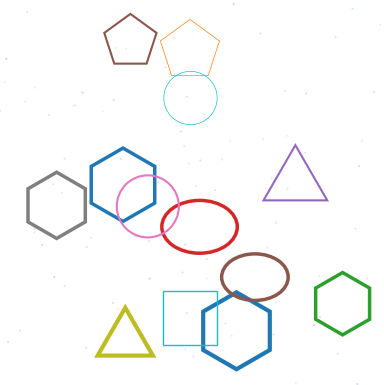[{"shape": "hexagon", "thickness": 2.5, "radius": 0.48, "center": [0.319, 0.52]}, {"shape": "hexagon", "thickness": 3, "radius": 0.5, "center": [0.614, 0.141]}, {"shape": "pentagon", "thickness": 0.5, "radius": 0.4, "center": [0.493, 0.869]}, {"shape": "hexagon", "thickness": 2.5, "radius": 0.4, "center": [0.89, 0.211]}, {"shape": "oval", "thickness": 2.5, "radius": 0.49, "center": [0.518, 0.411]}, {"shape": "triangle", "thickness": 1.5, "radius": 0.48, "center": [0.767, 0.527]}, {"shape": "oval", "thickness": 2.5, "radius": 0.43, "center": [0.662, 0.28]}, {"shape": "pentagon", "thickness": 1.5, "radius": 0.36, "center": [0.339, 0.892]}, {"shape": "circle", "thickness": 1.5, "radius": 0.4, "center": [0.384, 0.464]}, {"shape": "hexagon", "thickness": 2.5, "radius": 0.43, "center": [0.147, 0.467]}, {"shape": "triangle", "thickness": 3, "radius": 0.41, "center": [0.325, 0.118]}, {"shape": "circle", "thickness": 0.5, "radius": 0.35, "center": [0.495, 0.745]}, {"shape": "square", "thickness": 1, "radius": 0.35, "center": [0.493, 0.175]}]